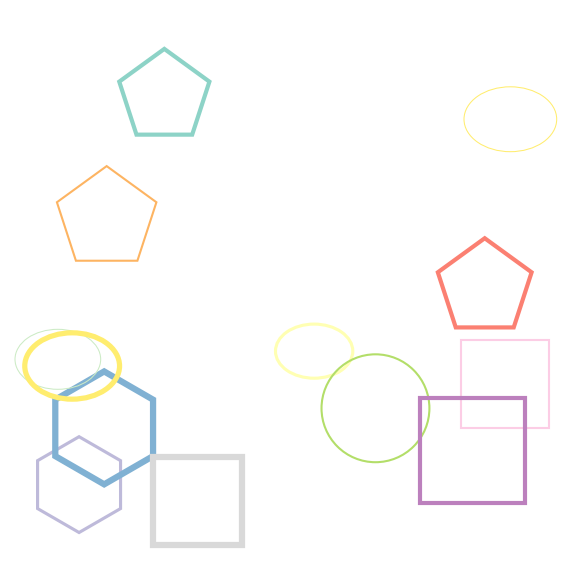[{"shape": "pentagon", "thickness": 2, "radius": 0.41, "center": [0.285, 0.832]}, {"shape": "oval", "thickness": 1.5, "radius": 0.33, "center": [0.544, 0.391]}, {"shape": "hexagon", "thickness": 1.5, "radius": 0.41, "center": [0.137, 0.16]}, {"shape": "pentagon", "thickness": 2, "radius": 0.43, "center": [0.839, 0.501]}, {"shape": "hexagon", "thickness": 3, "radius": 0.49, "center": [0.18, 0.258]}, {"shape": "pentagon", "thickness": 1, "radius": 0.45, "center": [0.185, 0.621]}, {"shape": "circle", "thickness": 1, "radius": 0.47, "center": [0.65, 0.292]}, {"shape": "square", "thickness": 1, "radius": 0.38, "center": [0.875, 0.334]}, {"shape": "square", "thickness": 3, "radius": 0.38, "center": [0.342, 0.131]}, {"shape": "square", "thickness": 2, "radius": 0.45, "center": [0.818, 0.219]}, {"shape": "oval", "thickness": 0.5, "radius": 0.37, "center": [0.1, 0.377]}, {"shape": "oval", "thickness": 0.5, "radius": 0.4, "center": [0.884, 0.793]}, {"shape": "oval", "thickness": 2.5, "radius": 0.41, "center": [0.125, 0.365]}]